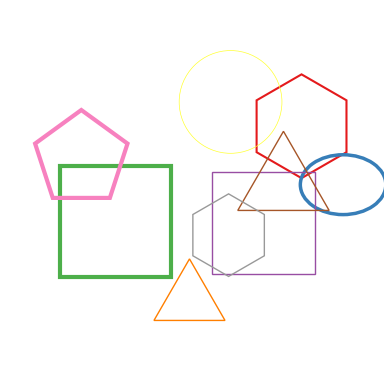[{"shape": "hexagon", "thickness": 1.5, "radius": 0.67, "center": [0.783, 0.672]}, {"shape": "oval", "thickness": 2.5, "radius": 0.56, "center": [0.891, 0.52]}, {"shape": "square", "thickness": 3, "radius": 0.72, "center": [0.301, 0.424]}, {"shape": "square", "thickness": 1, "radius": 0.67, "center": [0.684, 0.421]}, {"shape": "triangle", "thickness": 1, "radius": 0.53, "center": [0.492, 0.221]}, {"shape": "circle", "thickness": 0.5, "radius": 0.67, "center": [0.599, 0.735]}, {"shape": "triangle", "thickness": 1, "radius": 0.69, "center": [0.736, 0.522]}, {"shape": "pentagon", "thickness": 3, "radius": 0.63, "center": [0.211, 0.588]}, {"shape": "hexagon", "thickness": 1, "radius": 0.54, "center": [0.594, 0.389]}]